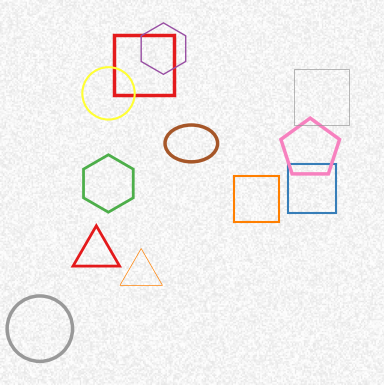[{"shape": "square", "thickness": 2.5, "radius": 0.39, "center": [0.373, 0.831]}, {"shape": "triangle", "thickness": 2, "radius": 0.35, "center": [0.25, 0.344]}, {"shape": "square", "thickness": 1.5, "radius": 0.31, "center": [0.81, 0.51]}, {"shape": "hexagon", "thickness": 2, "radius": 0.37, "center": [0.282, 0.523]}, {"shape": "hexagon", "thickness": 1, "radius": 0.33, "center": [0.425, 0.874]}, {"shape": "square", "thickness": 1.5, "radius": 0.3, "center": [0.666, 0.483]}, {"shape": "triangle", "thickness": 0.5, "radius": 0.32, "center": [0.367, 0.291]}, {"shape": "circle", "thickness": 1.5, "radius": 0.34, "center": [0.282, 0.758]}, {"shape": "oval", "thickness": 2.5, "radius": 0.34, "center": [0.497, 0.627]}, {"shape": "pentagon", "thickness": 2.5, "radius": 0.4, "center": [0.806, 0.613]}, {"shape": "circle", "thickness": 2.5, "radius": 0.42, "center": [0.103, 0.146]}, {"shape": "square", "thickness": 0.5, "radius": 0.36, "center": [0.834, 0.748]}]